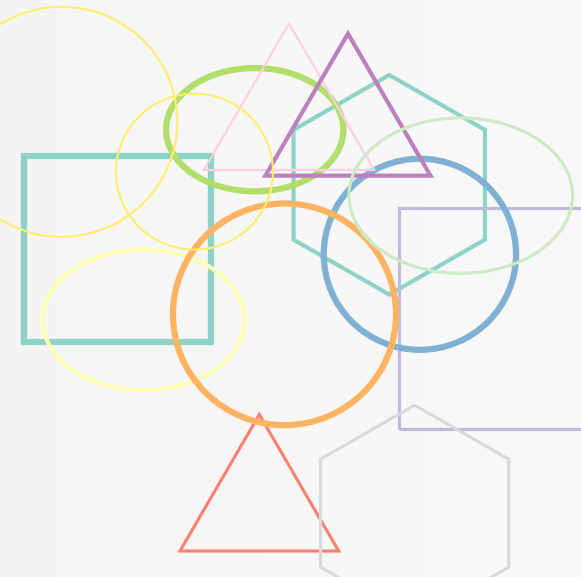[{"shape": "hexagon", "thickness": 2, "radius": 0.95, "center": [0.67, 0.679]}, {"shape": "square", "thickness": 3, "radius": 0.81, "center": [0.202, 0.568]}, {"shape": "oval", "thickness": 2, "radius": 0.87, "center": [0.247, 0.445]}, {"shape": "square", "thickness": 1.5, "radius": 0.96, "center": [0.878, 0.448]}, {"shape": "triangle", "thickness": 1.5, "radius": 0.79, "center": [0.446, 0.124]}, {"shape": "circle", "thickness": 3, "radius": 0.83, "center": [0.722, 0.559]}, {"shape": "circle", "thickness": 3, "radius": 0.96, "center": [0.489, 0.455]}, {"shape": "oval", "thickness": 3, "radius": 0.76, "center": [0.438, 0.775]}, {"shape": "triangle", "thickness": 1, "radius": 0.84, "center": [0.497, 0.789]}, {"shape": "hexagon", "thickness": 1.5, "radius": 0.93, "center": [0.713, 0.111]}, {"shape": "triangle", "thickness": 2, "radius": 0.82, "center": [0.599, 0.777]}, {"shape": "oval", "thickness": 1.5, "radius": 0.96, "center": [0.793, 0.66]}, {"shape": "circle", "thickness": 1, "radius": 1.0, "center": [0.106, 0.788]}, {"shape": "circle", "thickness": 1, "radius": 0.68, "center": [0.335, 0.702]}]